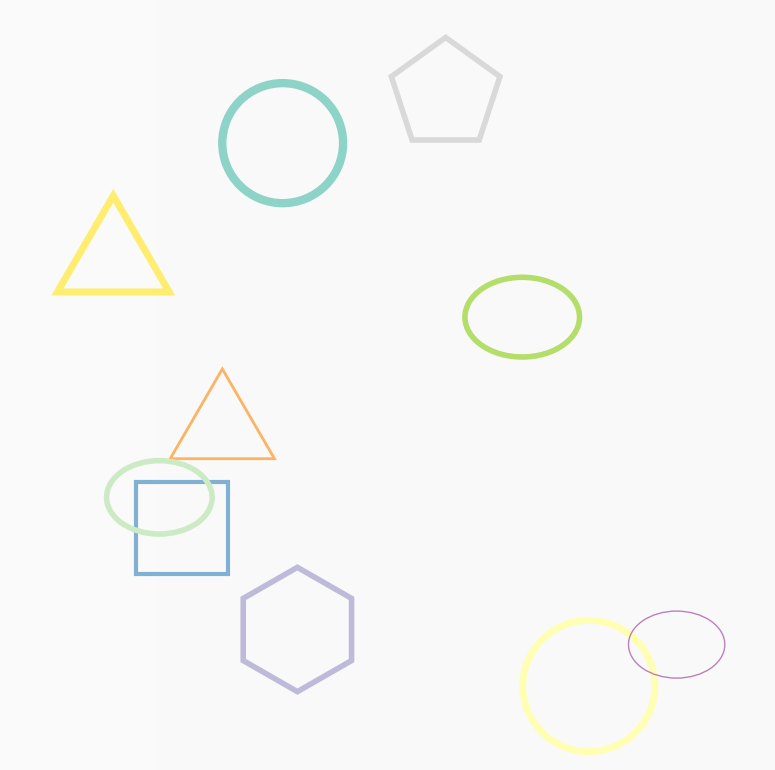[{"shape": "circle", "thickness": 3, "radius": 0.39, "center": [0.365, 0.814]}, {"shape": "circle", "thickness": 2.5, "radius": 0.43, "center": [0.76, 0.109]}, {"shape": "hexagon", "thickness": 2, "radius": 0.4, "center": [0.384, 0.182]}, {"shape": "square", "thickness": 1.5, "radius": 0.3, "center": [0.235, 0.315]}, {"shape": "triangle", "thickness": 1, "radius": 0.39, "center": [0.287, 0.443]}, {"shape": "oval", "thickness": 2, "radius": 0.37, "center": [0.674, 0.588]}, {"shape": "pentagon", "thickness": 2, "radius": 0.37, "center": [0.575, 0.878]}, {"shape": "oval", "thickness": 0.5, "radius": 0.31, "center": [0.873, 0.163]}, {"shape": "oval", "thickness": 2, "radius": 0.34, "center": [0.206, 0.354]}, {"shape": "triangle", "thickness": 2.5, "radius": 0.42, "center": [0.146, 0.662]}]